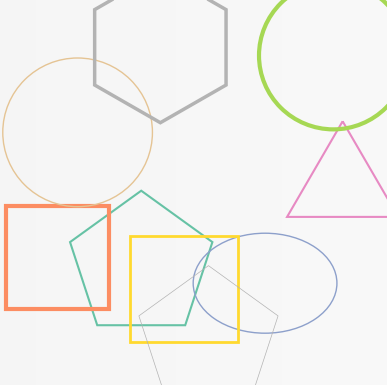[{"shape": "pentagon", "thickness": 1.5, "radius": 0.97, "center": [0.364, 0.312]}, {"shape": "square", "thickness": 3, "radius": 0.67, "center": [0.149, 0.331]}, {"shape": "oval", "thickness": 1, "radius": 0.93, "center": [0.684, 0.264]}, {"shape": "triangle", "thickness": 1.5, "radius": 0.83, "center": [0.884, 0.519]}, {"shape": "circle", "thickness": 3, "radius": 0.96, "center": [0.86, 0.856]}, {"shape": "square", "thickness": 2, "radius": 0.69, "center": [0.475, 0.249]}, {"shape": "circle", "thickness": 1, "radius": 0.97, "center": [0.2, 0.656]}, {"shape": "hexagon", "thickness": 2.5, "radius": 0.98, "center": [0.414, 0.877]}, {"shape": "pentagon", "thickness": 0.5, "radius": 0.94, "center": [0.538, 0.121]}]